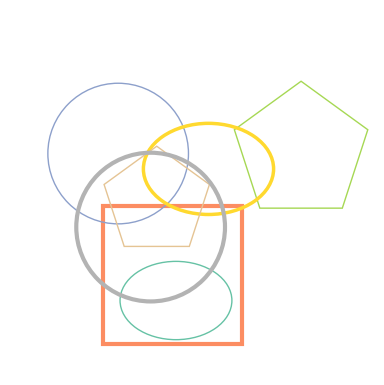[{"shape": "oval", "thickness": 1, "radius": 0.73, "center": [0.457, 0.219]}, {"shape": "square", "thickness": 3, "radius": 0.9, "center": [0.448, 0.286]}, {"shape": "circle", "thickness": 1, "radius": 0.91, "center": [0.307, 0.601]}, {"shape": "pentagon", "thickness": 1, "radius": 0.91, "center": [0.782, 0.607]}, {"shape": "oval", "thickness": 2.5, "radius": 0.85, "center": [0.542, 0.561]}, {"shape": "pentagon", "thickness": 1, "radius": 0.72, "center": [0.407, 0.476]}, {"shape": "circle", "thickness": 3, "radius": 0.97, "center": [0.391, 0.41]}]